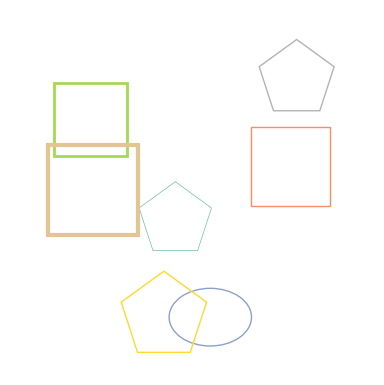[{"shape": "pentagon", "thickness": 0.5, "radius": 0.49, "center": [0.455, 0.429]}, {"shape": "square", "thickness": 1, "radius": 0.51, "center": [0.755, 0.567]}, {"shape": "oval", "thickness": 1, "radius": 0.54, "center": [0.546, 0.176]}, {"shape": "square", "thickness": 2, "radius": 0.48, "center": [0.235, 0.69]}, {"shape": "pentagon", "thickness": 1, "radius": 0.58, "center": [0.426, 0.179]}, {"shape": "square", "thickness": 3, "radius": 0.59, "center": [0.241, 0.508]}, {"shape": "pentagon", "thickness": 1, "radius": 0.51, "center": [0.771, 0.795]}]